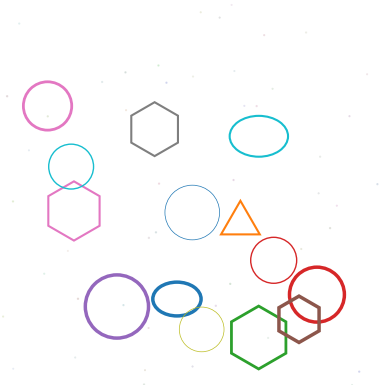[{"shape": "circle", "thickness": 0.5, "radius": 0.35, "center": [0.499, 0.448]}, {"shape": "oval", "thickness": 2.5, "radius": 0.31, "center": [0.46, 0.223]}, {"shape": "triangle", "thickness": 1.5, "radius": 0.29, "center": [0.624, 0.42]}, {"shape": "hexagon", "thickness": 2, "radius": 0.41, "center": [0.672, 0.123]}, {"shape": "circle", "thickness": 1, "radius": 0.3, "center": [0.711, 0.324]}, {"shape": "circle", "thickness": 2.5, "radius": 0.36, "center": [0.823, 0.235]}, {"shape": "circle", "thickness": 2.5, "radius": 0.41, "center": [0.304, 0.204]}, {"shape": "hexagon", "thickness": 2.5, "radius": 0.3, "center": [0.777, 0.171]}, {"shape": "circle", "thickness": 2, "radius": 0.31, "center": [0.124, 0.725]}, {"shape": "hexagon", "thickness": 1.5, "radius": 0.38, "center": [0.192, 0.452]}, {"shape": "hexagon", "thickness": 1.5, "radius": 0.35, "center": [0.402, 0.665]}, {"shape": "circle", "thickness": 0.5, "radius": 0.29, "center": [0.524, 0.144]}, {"shape": "circle", "thickness": 1, "radius": 0.29, "center": [0.185, 0.567]}, {"shape": "oval", "thickness": 1.5, "radius": 0.38, "center": [0.672, 0.646]}]